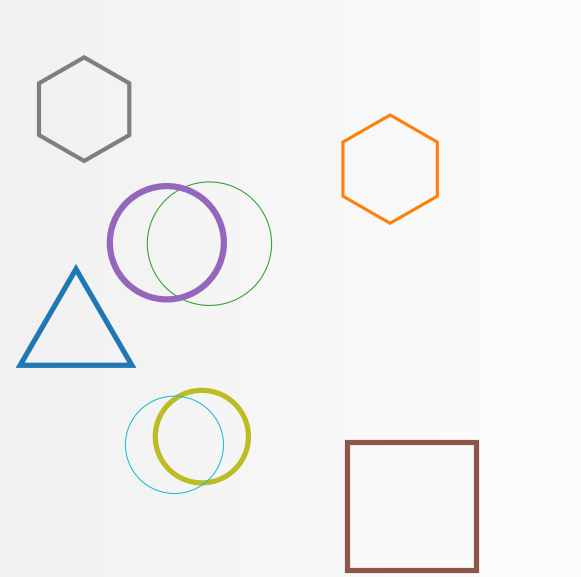[{"shape": "triangle", "thickness": 2.5, "radius": 0.56, "center": [0.131, 0.422]}, {"shape": "hexagon", "thickness": 1.5, "radius": 0.47, "center": [0.671, 0.706]}, {"shape": "circle", "thickness": 0.5, "radius": 0.53, "center": [0.36, 0.577]}, {"shape": "circle", "thickness": 3, "radius": 0.49, "center": [0.287, 0.579]}, {"shape": "square", "thickness": 2.5, "radius": 0.56, "center": [0.708, 0.123]}, {"shape": "hexagon", "thickness": 2, "radius": 0.45, "center": [0.145, 0.81]}, {"shape": "circle", "thickness": 2.5, "radius": 0.4, "center": [0.347, 0.243]}, {"shape": "circle", "thickness": 0.5, "radius": 0.42, "center": [0.3, 0.229]}]